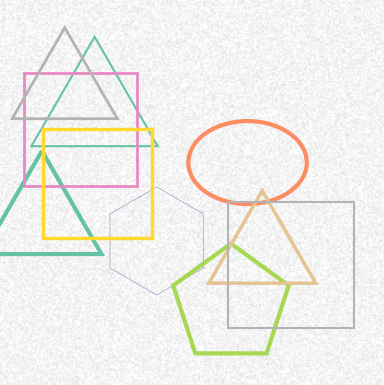[{"shape": "triangle", "thickness": 3, "radius": 0.89, "center": [0.109, 0.429]}, {"shape": "triangle", "thickness": 1.5, "radius": 0.95, "center": [0.246, 0.715]}, {"shape": "oval", "thickness": 3, "radius": 0.77, "center": [0.643, 0.578]}, {"shape": "hexagon", "thickness": 0.5, "radius": 0.7, "center": [0.407, 0.374]}, {"shape": "square", "thickness": 2, "radius": 0.73, "center": [0.208, 0.664]}, {"shape": "pentagon", "thickness": 3, "radius": 0.79, "center": [0.6, 0.21]}, {"shape": "square", "thickness": 2.5, "radius": 0.71, "center": [0.253, 0.524]}, {"shape": "triangle", "thickness": 2.5, "radius": 0.8, "center": [0.681, 0.345]}, {"shape": "triangle", "thickness": 2, "radius": 0.79, "center": [0.168, 0.771]}, {"shape": "square", "thickness": 1.5, "radius": 0.82, "center": [0.756, 0.312]}]